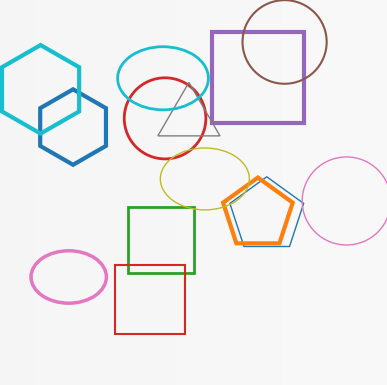[{"shape": "pentagon", "thickness": 1, "radius": 0.5, "center": [0.688, 0.441]}, {"shape": "hexagon", "thickness": 3, "radius": 0.49, "center": [0.189, 0.67]}, {"shape": "pentagon", "thickness": 3, "radius": 0.47, "center": [0.666, 0.444]}, {"shape": "square", "thickness": 2, "radius": 0.43, "center": [0.416, 0.377]}, {"shape": "square", "thickness": 1.5, "radius": 0.45, "center": [0.386, 0.222]}, {"shape": "circle", "thickness": 2, "radius": 0.53, "center": [0.426, 0.693]}, {"shape": "square", "thickness": 3, "radius": 0.59, "center": [0.666, 0.799]}, {"shape": "circle", "thickness": 1.5, "radius": 0.54, "center": [0.734, 0.891]}, {"shape": "oval", "thickness": 2.5, "radius": 0.49, "center": [0.177, 0.281]}, {"shape": "circle", "thickness": 1, "radius": 0.57, "center": [0.894, 0.478]}, {"shape": "triangle", "thickness": 1, "radius": 0.46, "center": [0.488, 0.693]}, {"shape": "oval", "thickness": 1, "radius": 0.57, "center": [0.529, 0.535]}, {"shape": "oval", "thickness": 2, "radius": 0.59, "center": [0.421, 0.797]}, {"shape": "hexagon", "thickness": 3, "radius": 0.57, "center": [0.105, 0.768]}]